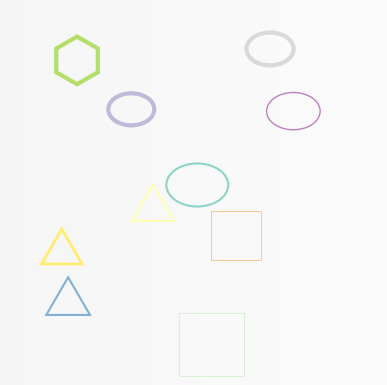[{"shape": "oval", "thickness": 1.5, "radius": 0.4, "center": [0.509, 0.519]}, {"shape": "triangle", "thickness": 1.5, "radius": 0.31, "center": [0.394, 0.457]}, {"shape": "oval", "thickness": 3, "radius": 0.3, "center": [0.339, 0.716]}, {"shape": "triangle", "thickness": 1.5, "radius": 0.33, "center": [0.176, 0.215]}, {"shape": "square", "thickness": 0.5, "radius": 0.32, "center": [0.61, 0.388]}, {"shape": "hexagon", "thickness": 3, "radius": 0.31, "center": [0.199, 0.843]}, {"shape": "oval", "thickness": 3, "radius": 0.3, "center": [0.697, 0.873]}, {"shape": "oval", "thickness": 1, "radius": 0.35, "center": [0.757, 0.711]}, {"shape": "square", "thickness": 0.5, "radius": 0.41, "center": [0.546, 0.105]}, {"shape": "triangle", "thickness": 2, "radius": 0.3, "center": [0.159, 0.345]}]